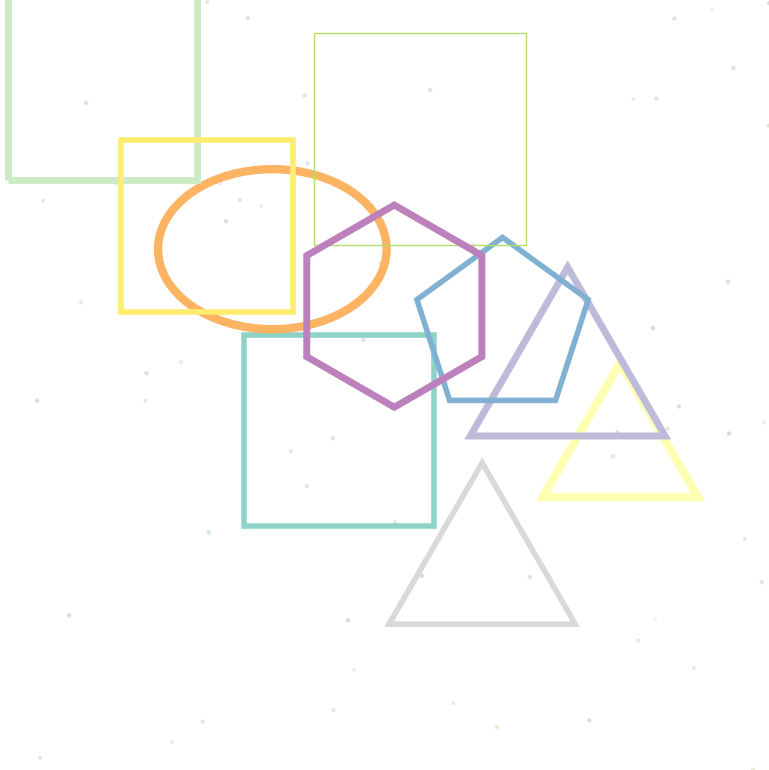[{"shape": "square", "thickness": 2, "radius": 0.62, "center": [0.44, 0.441]}, {"shape": "triangle", "thickness": 3, "radius": 0.58, "center": [0.806, 0.413]}, {"shape": "triangle", "thickness": 2.5, "radius": 0.73, "center": [0.737, 0.507]}, {"shape": "pentagon", "thickness": 2, "radius": 0.58, "center": [0.653, 0.575]}, {"shape": "oval", "thickness": 3, "radius": 0.74, "center": [0.354, 0.676]}, {"shape": "square", "thickness": 0.5, "radius": 0.69, "center": [0.546, 0.819]}, {"shape": "triangle", "thickness": 2, "radius": 0.7, "center": [0.626, 0.259]}, {"shape": "hexagon", "thickness": 2.5, "radius": 0.66, "center": [0.512, 0.602]}, {"shape": "square", "thickness": 2.5, "radius": 0.61, "center": [0.133, 0.889]}, {"shape": "square", "thickness": 2, "radius": 0.56, "center": [0.268, 0.707]}]